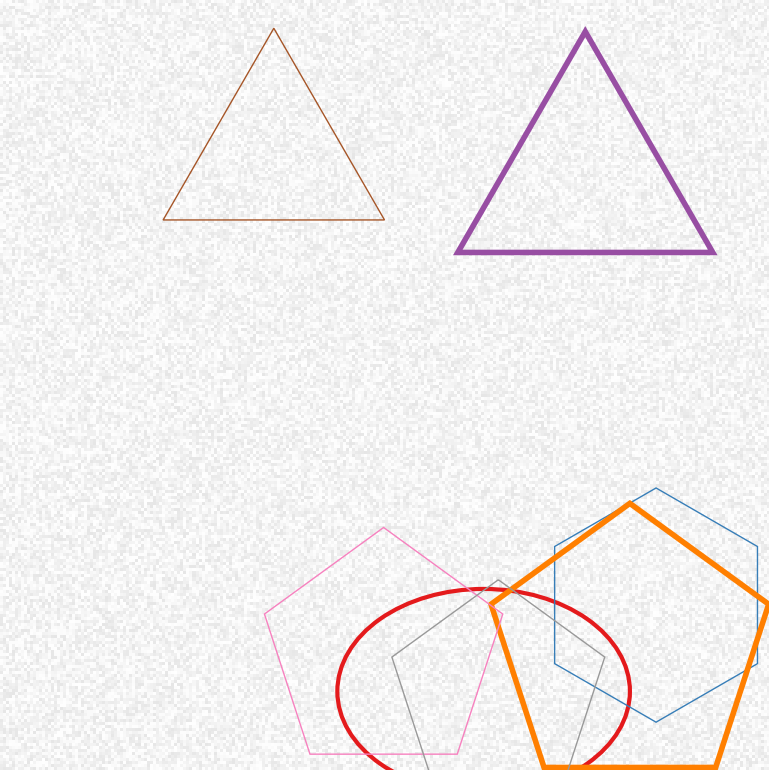[{"shape": "oval", "thickness": 1.5, "radius": 0.95, "center": [0.628, 0.102]}, {"shape": "hexagon", "thickness": 0.5, "radius": 0.76, "center": [0.852, 0.214]}, {"shape": "triangle", "thickness": 2, "radius": 0.96, "center": [0.76, 0.768]}, {"shape": "pentagon", "thickness": 2, "radius": 0.95, "center": [0.818, 0.157]}, {"shape": "triangle", "thickness": 0.5, "radius": 0.83, "center": [0.356, 0.797]}, {"shape": "pentagon", "thickness": 0.5, "radius": 0.81, "center": [0.498, 0.152]}, {"shape": "pentagon", "thickness": 0.5, "radius": 0.73, "center": [0.647, 0.102]}]